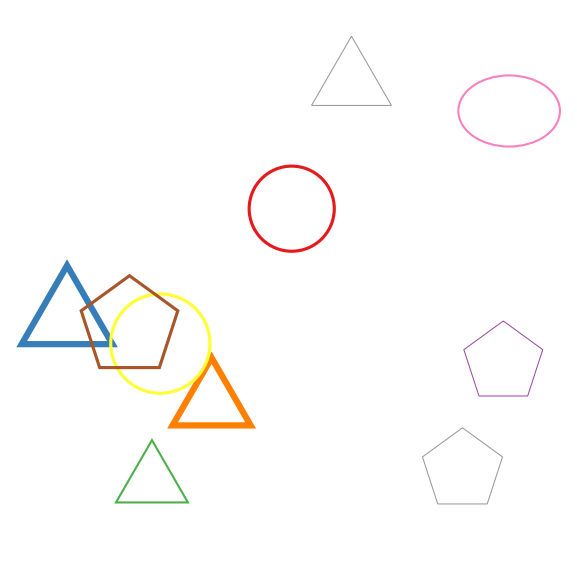[{"shape": "circle", "thickness": 1.5, "radius": 0.37, "center": [0.505, 0.638]}, {"shape": "triangle", "thickness": 3, "radius": 0.45, "center": [0.116, 0.449]}, {"shape": "triangle", "thickness": 1, "radius": 0.36, "center": [0.263, 0.165]}, {"shape": "pentagon", "thickness": 0.5, "radius": 0.36, "center": [0.872, 0.372]}, {"shape": "triangle", "thickness": 3, "radius": 0.39, "center": [0.366, 0.302]}, {"shape": "circle", "thickness": 1.5, "radius": 0.43, "center": [0.278, 0.404]}, {"shape": "pentagon", "thickness": 1.5, "radius": 0.44, "center": [0.224, 0.434]}, {"shape": "oval", "thickness": 1, "radius": 0.44, "center": [0.882, 0.807]}, {"shape": "triangle", "thickness": 0.5, "radius": 0.4, "center": [0.609, 0.857]}, {"shape": "pentagon", "thickness": 0.5, "radius": 0.36, "center": [0.801, 0.185]}]